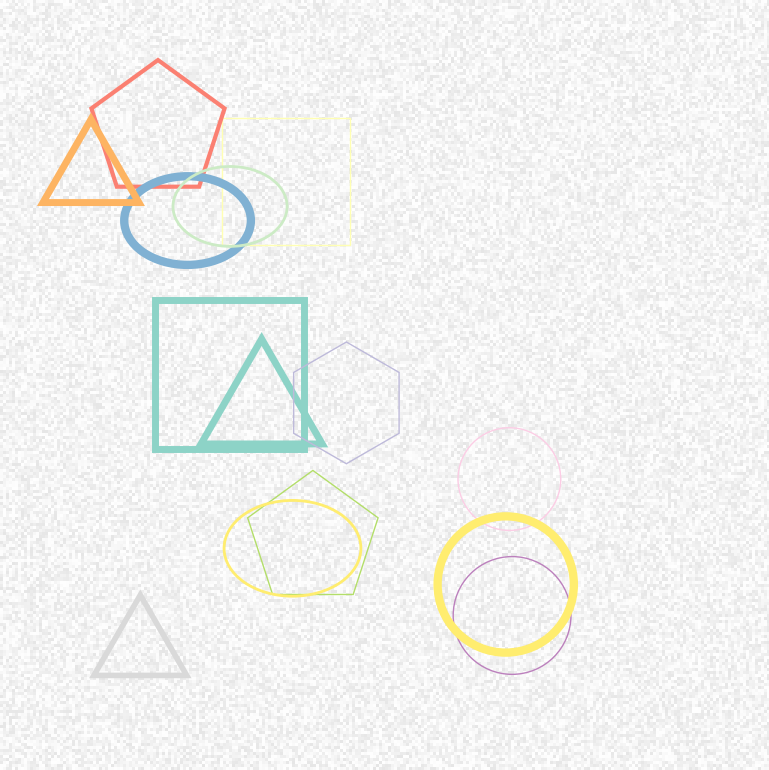[{"shape": "triangle", "thickness": 2.5, "radius": 0.45, "center": [0.34, 0.469]}, {"shape": "square", "thickness": 2.5, "radius": 0.49, "center": [0.298, 0.513]}, {"shape": "square", "thickness": 0.5, "radius": 0.41, "center": [0.371, 0.764]}, {"shape": "hexagon", "thickness": 0.5, "radius": 0.4, "center": [0.45, 0.477]}, {"shape": "pentagon", "thickness": 1.5, "radius": 0.45, "center": [0.205, 0.831]}, {"shape": "oval", "thickness": 3, "radius": 0.41, "center": [0.244, 0.714]}, {"shape": "triangle", "thickness": 2.5, "radius": 0.36, "center": [0.118, 0.773]}, {"shape": "pentagon", "thickness": 0.5, "radius": 0.45, "center": [0.406, 0.3]}, {"shape": "circle", "thickness": 0.5, "radius": 0.33, "center": [0.662, 0.378]}, {"shape": "triangle", "thickness": 2, "radius": 0.35, "center": [0.182, 0.158]}, {"shape": "circle", "thickness": 0.5, "radius": 0.38, "center": [0.665, 0.201]}, {"shape": "oval", "thickness": 1, "radius": 0.37, "center": [0.299, 0.732]}, {"shape": "oval", "thickness": 1, "radius": 0.44, "center": [0.38, 0.288]}, {"shape": "circle", "thickness": 3, "radius": 0.44, "center": [0.657, 0.241]}]